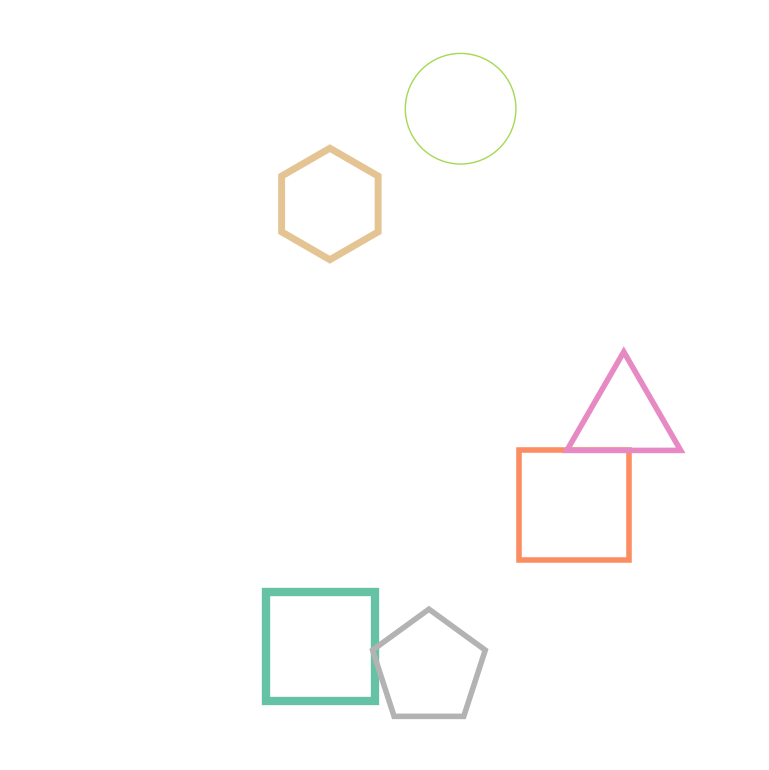[{"shape": "square", "thickness": 3, "radius": 0.35, "center": [0.416, 0.16]}, {"shape": "square", "thickness": 2, "radius": 0.36, "center": [0.745, 0.345]}, {"shape": "triangle", "thickness": 2, "radius": 0.43, "center": [0.81, 0.458]}, {"shape": "circle", "thickness": 0.5, "radius": 0.36, "center": [0.598, 0.859]}, {"shape": "hexagon", "thickness": 2.5, "radius": 0.36, "center": [0.428, 0.735]}, {"shape": "pentagon", "thickness": 2, "radius": 0.38, "center": [0.557, 0.132]}]